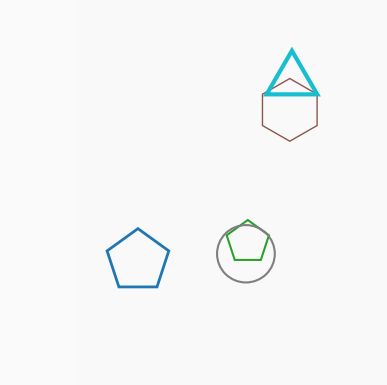[{"shape": "pentagon", "thickness": 2, "radius": 0.42, "center": [0.356, 0.322]}, {"shape": "pentagon", "thickness": 1.5, "radius": 0.29, "center": [0.639, 0.371]}, {"shape": "hexagon", "thickness": 1, "radius": 0.41, "center": [0.748, 0.715]}, {"shape": "circle", "thickness": 1.5, "radius": 0.37, "center": [0.635, 0.341]}, {"shape": "triangle", "thickness": 3, "radius": 0.38, "center": [0.753, 0.793]}]